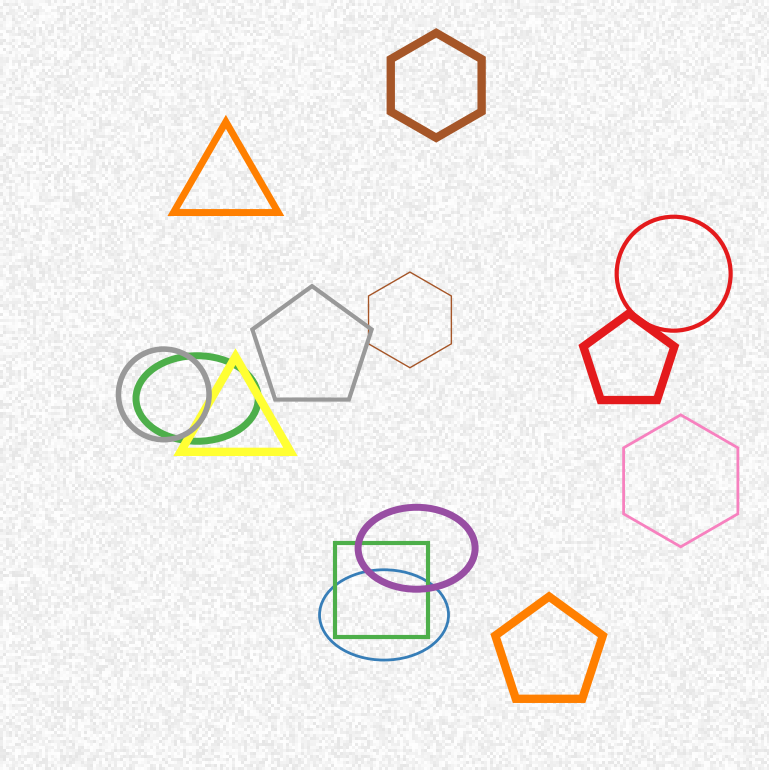[{"shape": "pentagon", "thickness": 3, "radius": 0.31, "center": [0.817, 0.531]}, {"shape": "circle", "thickness": 1.5, "radius": 0.37, "center": [0.875, 0.645]}, {"shape": "oval", "thickness": 1, "radius": 0.42, "center": [0.499, 0.201]}, {"shape": "oval", "thickness": 2.5, "radius": 0.4, "center": [0.256, 0.482]}, {"shape": "square", "thickness": 1.5, "radius": 0.3, "center": [0.495, 0.234]}, {"shape": "oval", "thickness": 2.5, "radius": 0.38, "center": [0.541, 0.288]}, {"shape": "triangle", "thickness": 2.5, "radius": 0.39, "center": [0.293, 0.763]}, {"shape": "pentagon", "thickness": 3, "radius": 0.37, "center": [0.713, 0.152]}, {"shape": "triangle", "thickness": 3, "radius": 0.41, "center": [0.306, 0.454]}, {"shape": "hexagon", "thickness": 3, "radius": 0.34, "center": [0.566, 0.889]}, {"shape": "hexagon", "thickness": 0.5, "radius": 0.31, "center": [0.532, 0.585]}, {"shape": "hexagon", "thickness": 1, "radius": 0.43, "center": [0.884, 0.376]}, {"shape": "pentagon", "thickness": 1.5, "radius": 0.41, "center": [0.405, 0.547]}, {"shape": "circle", "thickness": 2, "radius": 0.29, "center": [0.213, 0.488]}]